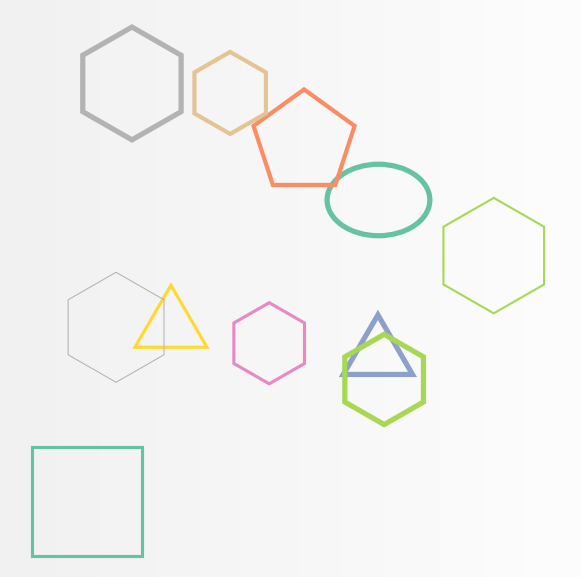[{"shape": "oval", "thickness": 2.5, "radius": 0.44, "center": [0.651, 0.653]}, {"shape": "square", "thickness": 1.5, "radius": 0.47, "center": [0.15, 0.131]}, {"shape": "pentagon", "thickness": 2, "radius": 0.46, "center": [0.523, 0.753]}, {"shape": "triangle", "thickness": 2.5, "radius": 0.34, "center": [0.65, 0.385]}, {"shape": "hexagon", "thickness": 1.5, "radius": 0.35, "center": [0.463, 0.405]}, {"shape": "hexagon", "thickness": 1, "radius": 0.5, "center": [0.85, 0.557]}, {"shape": "hexagon", "thickness": 2.5, "radius": 0.39, "center": [0.661, 0.342]}, {"shape": "triangle", "thickness": 1.5, "radius": 0.36, "center": [0.294, 0.434]}, {"shape": "hexagon", "thickness": 2, "radius": 0.36, "center": [0.396, 0.838]}, {"shape": "hexagon", "thickness": 0.5, "radius": 0.48, "center": [0.2, 0.432]}, {"shape": "hexagon", "thickness": 2.5, "radius": 0.49, "center": [0.227, 0.855]}]